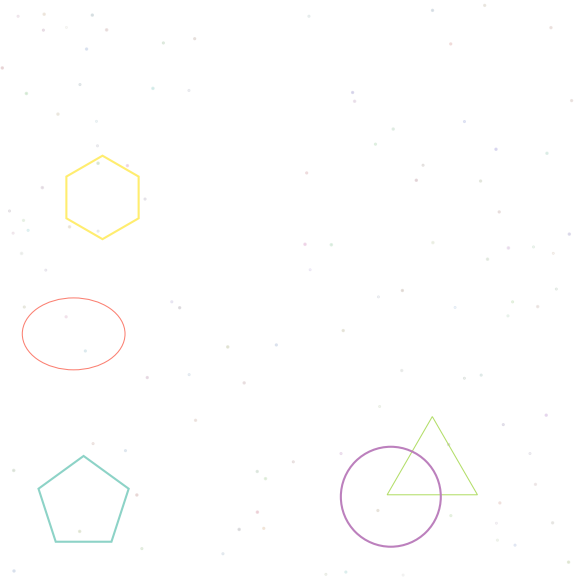[{"shape": "pentagon", "thickness": 1, "radius": 0.41, "center": [0.145, 0.127]}, {"shape": "oval", "thickness": 0.5, "radius": 0.44, "center": [0.128, 0.421]}, {"shape": "triangle", "thickness": 0.5, "radius": 0.45, "center": [0.749, 0.188]}, {"shape": "circle", "thickness": 1, "radius": 0.43, "center": [0.677, 0.139]}, {"shape": "hexagon", "thickness": 1, "radius": 0.36, "center": [0.178, 0.657]}]